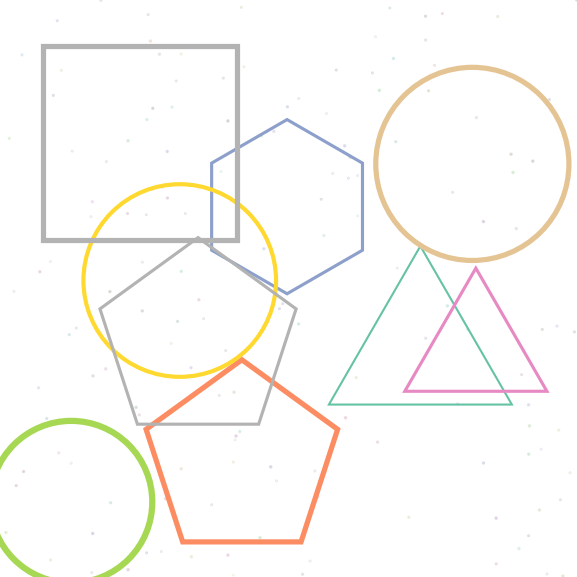[{"shape": "triangle", "thickness": 1, "radius": 0.91, "center": [0.728, 0.39]}, {"shape": "pentagon", "thickness": 2.5, "radius": 0.87, "center": [0.419, 0.202]}, {"shape": "hexagon", "thickness": 1.5, "radius": 0.75, "center": [0.497, 0.641]}, {"shape": "triangle", "thickness": 1.5, "radius": 0.71, "center": [0.824, 0.393]}, {"shape": "circle", "thickness": 3, "radius": 0.7, "center": [0.123, 0.13]}, {"shape": "circle", "thickness": 2, "radius": 0.83, "center": [0.311, 0.513]}, {"shape": "circle", "thickness": 2.5, "radius": 0.84, "center": [0.818, 0.715]}, {"shape": "square", "thickness": 2.5, "radius": 0.84, "center": [0.242, 0.752]}, {"shape": "pentagon", "thickness": 1.5, "radius": 0.89, "center": [0.343, 0.409]}]